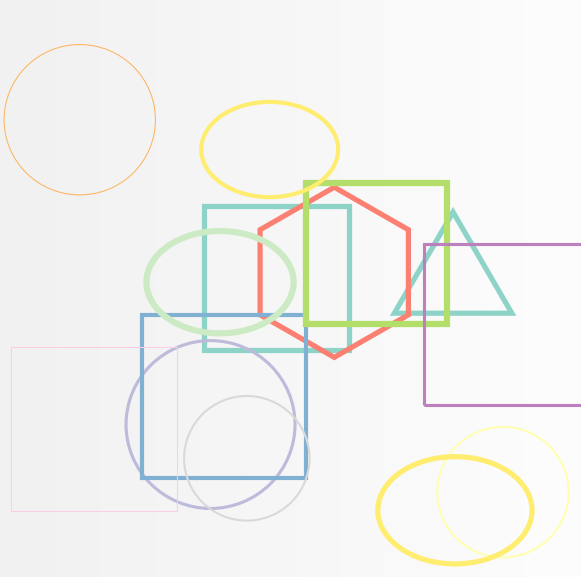[{"shape": "square", "thickness": 2.5, "radius": 0.62, "center": [0.476, 0.518]}, {"shape": "triangle", "thickness": 2.5, "radius": 0.58, "center": [0.779, 0.515]}, {"shape": "circle", "thickness": 1, "radius": 0.56, "center": [0.865, 0.147]}, {"shape": "circle", "thickness": 1.5, "radius": 0.73, "center": [0.362, 0.264]}, {"shape": "hexagon", "thickness": 2.5, "radius": 0.74, "center": [0.575, 0.528]}, {"shape": "square", "thickness": 2, "radius": 0.7, "center": [0.385, 0.312]}, {"shape": "circle", "thickness": 0.5, "radius": 0.65, "center": [0.137, 0.792]}, {"shape": "square", "thickness": 3, "radius": 0.61, "center": [0.647, 0.56]}, {"shape": "square", "thickness": 0.5, "radius": 0.71, "center": [0.162, 0.257]}, {"shape": "circle", "thickness": 1, "radius": 0.54, "center": [0.425, 0.206]}, {"shape": "square", "thickness": 1.5, "radius": 0.7, "center": [0.869, 0.437]}, {"shape": "oval", "thickness": 3, "radius": 0.63, "center": [0.378, 0.511]}, {"shape": "oval", "thickness": 2.5, "radius": 0.66, "center": [0.783, 0.116]}, {"shape": "oval", "thickness": 2, "radius": 0.59, "center": [0.464, 0.74]}]